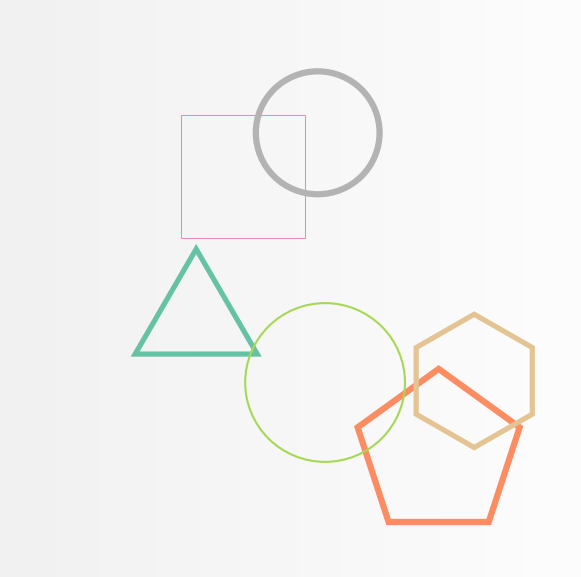[{"shape": "triangle", "thickness": 2.5, "radius": 0.61, "center": [0.338, 0.447]}, {"shape": "pentagon", "thickness": 3, "radius": 0.73, "center": [0.755, 0.214]}, {"shape": "square", "thickness": 0.5, "radius": 0.53, "center": [0.418, 0.694]}, {"shape": "circle", "thickness": 1, "radius": 0.69, "center": [0.559, 0.337]}, {"shape": "hexagon", "thickness": 2.5, "radius": 0.58, "center": [0.816, 0.34]}, {"shape": "circle", "thickness": 3, "radius": 0.53, "center": [0.547, 0.769]}]